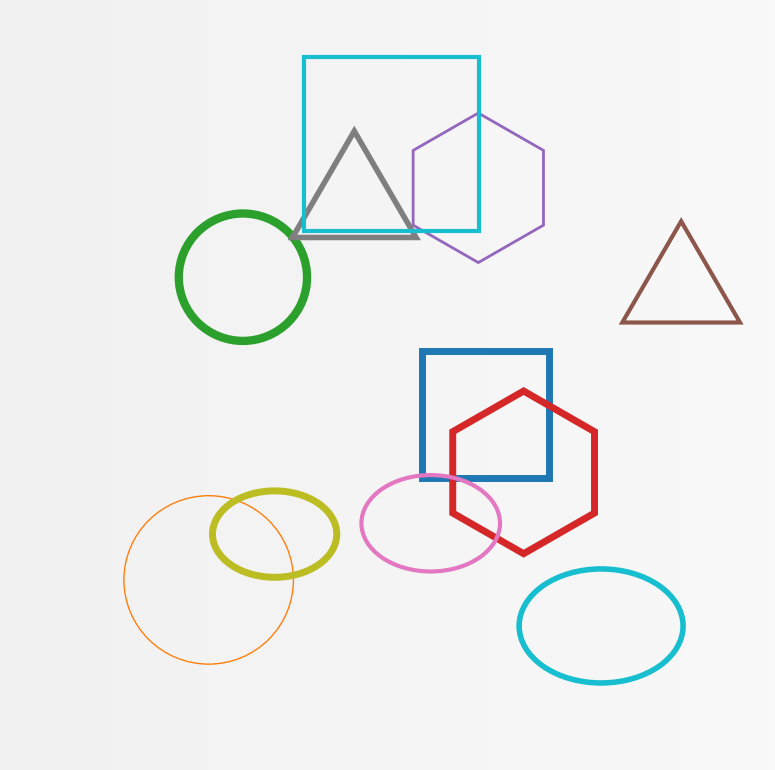[{"shape": "square", "thickness": 2.5, "radius": 0.41, "center": [0.626, 0.462]}, {"shape": "circle", "thickness": 0.5, "radius": 0.55, "center": [0.269, 0.247]}, {"shape": "circle", "thickness": 3, "radius": 0.41, "center": [0.313, 0.64]}, {"shape": "hexagon", "thickness": 2.5, "radius": 0.53, "center": [0.676, 0.387]}, {"shape": "hexagon", "thickness": 1, "radius": 0.49, "center": [0.617, 0.756]}, {"shape": "triangle", "thickness": 1.5, "radius": 0.44, "center": [0.879, 0.625]}, {"shape": "oval", "thickness": 1.5, "radius": 0.45, "center": [0.556, 0.32]}, {"shape": "triangle", "thickness": 2, "radius": 0.46, "center": [0.457, 0.738]}, {"shape": "oval", "thickness": 2.5, "radius": 0.4, "center": [0.354, 0.306]}, {"shape": "square", "thickness": 1.5, "radius": 0.56, "center": [0.506, 0.813]}, {"shape": "oval", "thickness": 2, "radius": 0.53, "center": [0.776, 0.187]}]